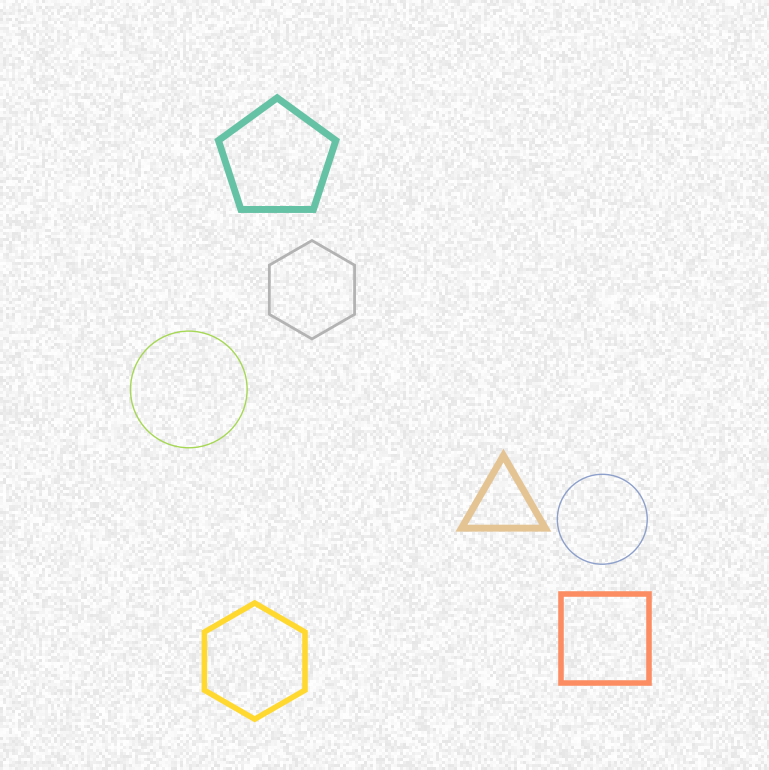[{"shape": "pentagon", "thickness": 2.5, "radius": 0.4, "center": [0.36, 0.793]}, {"shape": "square", "thickness": 2, "radius": 0.29, "center": [0.786, 0.171]}, {"shape": "circle", "thickness": 0.5, "radius": 0.29, "center": [0.782, 0.326]}, {"shape": "circle", "thickness": 0.5, "radius": 0.38, "center": [0.245, 0.494]}, {"shape": "hexagon", "thickness": 2, "radius": 0.38, "center": [0.331, 0.141]}, {"shape": "triangle", "thickness": 2.5, "radius": 0.31, "center": [0.654, 0.345]}, {"shape": "hexagon", "thickness": 1, "radius": 0.32, "center": [0.405, 0.624]}]